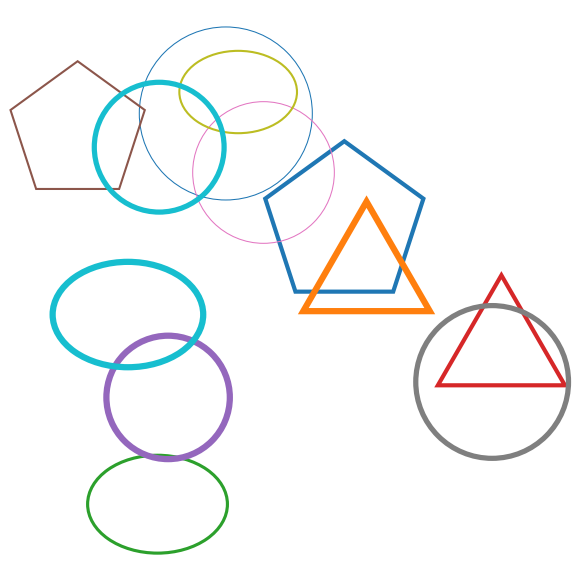[{"shape": "circle", "thickness": 0.5, "radius": 0.75, "center": [0.391, 0.803]}, {"shape": "pentagon", "thickness": 2, "radius": 0.72, "center": [0.596, 0.611]}, {"shape": "triangle", "thickness": 3, "radius": 0.63, "center": [0.635, 0.524]}, {"shape": "oval", "thickness": 1.5, "radius": 0.61, "center": [0.273, 0.126]}, {"shape": "triangle", "thickness": 2, "radius": 0.64, "center": [0.868, 0.395]}, {"shape": "circle", "thickness": 3, "radius": 0.53, "center": [0.291, 0.311]}, {"shape": "pentagon", "thickness": 1, "radius": 0.61, "center": [0.134, 0.771]}, {"shape": "circle", "thickness": 0.5, "radius": 0.61, "center": [0.456, 0.7]}, {"shape": "circle", "thickness": 2.5, "radius": 0.66, "center": [0.852, 0.338]}, {"shape": "oval", "thickness": 1, "radius": 0.51, "center": [0.412, 0.84]}, {"shape": "circle", "thickness": 2.5, "radius": 0.56, "center": [0.276, 0.744]}, {"shape": "oval", "thickness": 3, "radius": 0.65, "center": [0.222, 0.454]}]